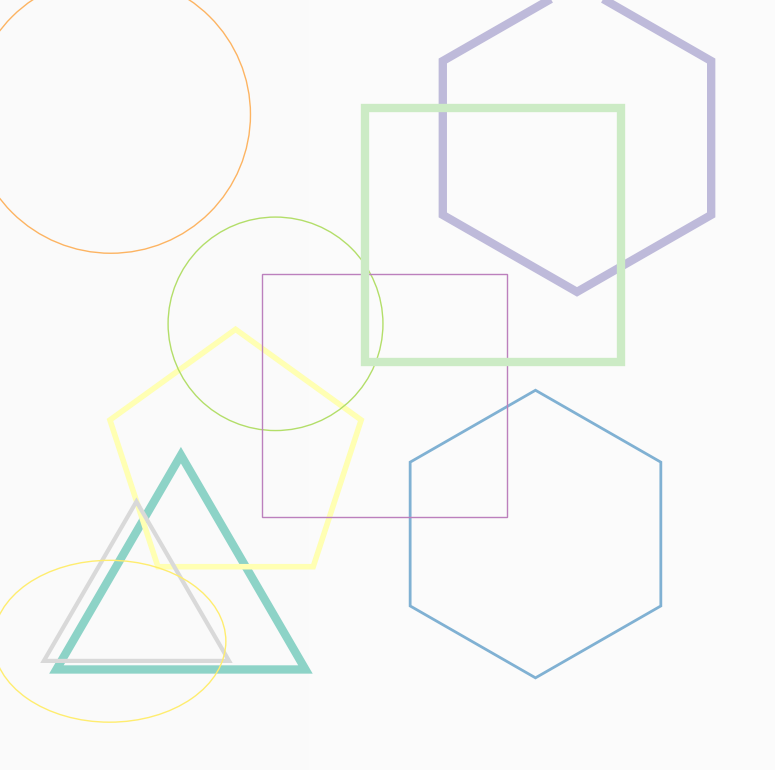[{"shape": "triangle", "thickness": 3, "radius": 0.93, "center": [0.233, 0.223]}, {"shape": "pentagon", "thickness": 2, "radius": 0.85, "center": [0.304, 0.402]}, {"shape": "hexagon", "thickness": 3, "radius": 1.0, "center": [0.745, 0.821]}, {"shape": "hexagon", "thickness": 1, "radius": 0.93, "center": [0.691, 0.306]}, {"shape": "circle", "thickness": 0.5, "radius": 0.9, "center": [0.143, 0.851]}, {"shape": "circle", "thickness": 0.5, "radius": 0.69, "center": [0.356, 0.579]}, {"shape": "triangle", "thickness": 1.5, "radius": 0.69, "center": [0.176, 0.211]}, {"shape": "square", "thickness": 0.5, "radius": 0.79, "center": [0.497, 0.487]}, {"shape": "square", "thickness": 3, "radius": 0.83, "center": [0.636, 0.695]}, {"shape": "oval", "thickness": 0.5, "radius": 0.75, "center": [0.141, 0.167]}]